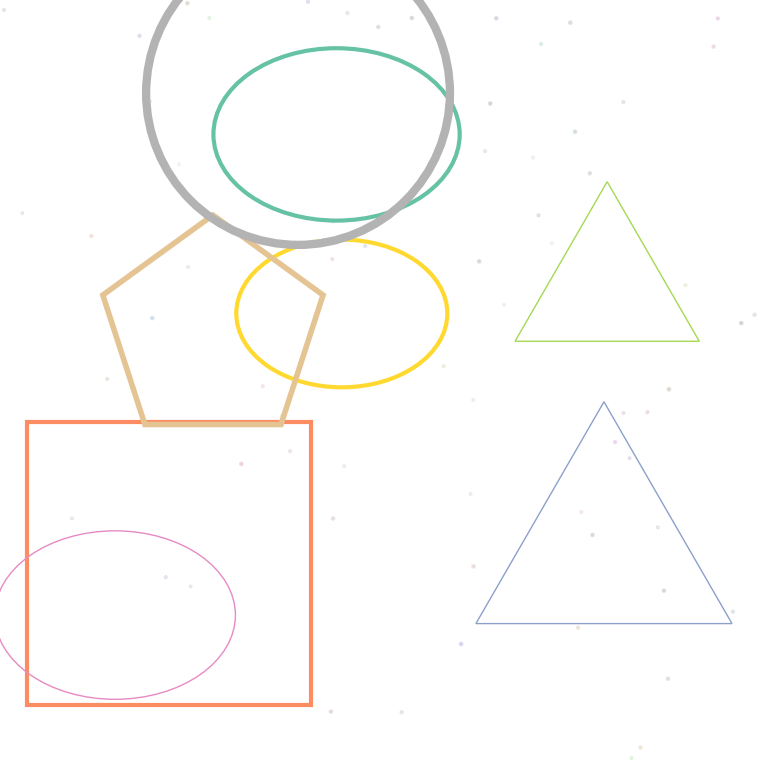[{"shape": "oval", "thickness": 1.5, "radius": 0.8, "center": [0.437, 0.825]}, {"shape": "square", "thickness": 1.5, "radius": 0.92, "center": [0.22, 0.268]}, {"shape": "triangle", "thickness": 0.5, "radius": 0.96, "center": [0.784, 0.286]}, {"shape": "oval", "thickness": 0.5, "radius": 0.78, "center": [0.149, 0.201]}, {"shape": "triangle", "thickness": 0.5, "radius": 0.69, "center": [0.789, 0.626]}, {"shape": "oval", "thickness": 1.5, "radius": 0.69, "center": [0.444, 0.593]}, {"shape": "pentagon", "thickness": 2, "radius": 0.75, "center": [0.277, 0.57]}, {"shape": "circle", "thickness": 3, "radius": 0.99, "center": [0.387, 0.879]}]